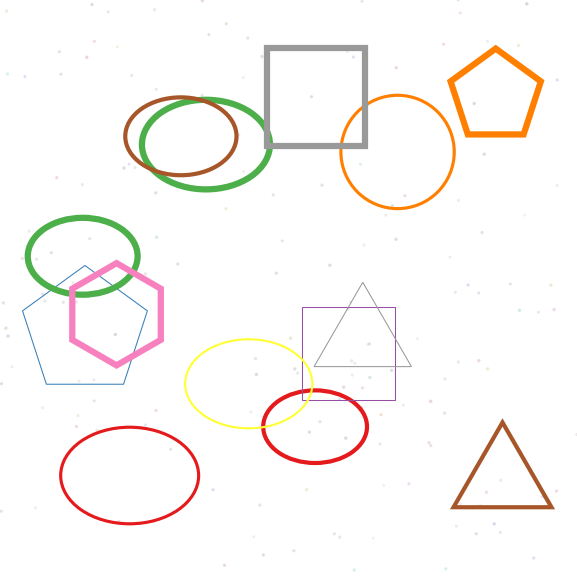[{"shape": "oval", "thickness": 2, "radius": 0.45, "center": [0.546, 0.26]}, {"shape": "oval", "thickness": 1.5, "radius": 0.6, "center": [0.225, 0.176]}, {"shape": "pentagon", "thickness": 0.5, "radius": 0.57, "center": [0.147, 0.426]}, {"shape": "oval", "thickness": 3, "radius": 0.55, "center": [0.357, 0.749]}, {"shape": "oval", "thickness": 3, "radius": 0.48, "center": [0.143, 0.555]}, {"shape": "square", "thickness": 0.5, "radius": 0.4, "center": [0.603, 0.387]}, {"shape": "pentagon", "thickness": 3, "radius": 0.41, "center": [0.858, 0.833]}, {"shape": "circle", "thickness": 1.5, "radius": 0.49, "center": [0.688, 0.736]}, {"shape": "oval", "thickness": 1, "radius": 0.55, "center": [0.431, 0.335]}, {"shape": "oval", "thickness": 2, "radius": 0.48, "center": [0.313, 0.763]}, {"shape": "triangle", "thickness": 2, "radius": 0.49, "center": [0.87, 0.17]}, {"shape": "hexagon", "thickness": 3, "radius": 0.44, "center": [0.202, 0.455]}, {"shape": "triangle", "thickness": 0.5, "radius": 0.49, "center": [0.628, 0.413]}, {"shape": "square", "thickness": 3, "radius": 0.43, "center": [0.547, 0.831]}]